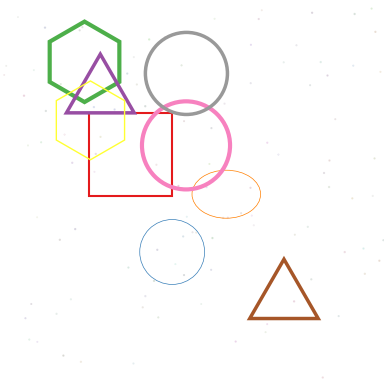[{"shape": "square", "thickness": 1.5, "radius": 0.54, "center": [0.339, 0.599]}, {"shape": "circle", "thickness": 0.5, "radius": 0.42, "center": [0.447, 0.346]}, {"shape": "hexagon", "thickness": 3, "radius": 0.52, "center": [0.22, 0.839]}, {"shape": "triangle", "thickness": 2.5, "radius": 0.51, "center": [0.261, 0.758]}, {"shape": "oval", "thickness": 0.5, "radius": 0.45, "center": [0.588, 0.496]}, {"shape": "hexagon", "thickness": 1, "radius": 0.51, "center": [0.235, 0.687]}, {"shape": "triangle", "thickness": 2.5, "radius": 0.51, "center": [0.738, 0.224]}, {"shape": "circle", "thickness": 3, "radius": 0.57, "center": [0.483, 0.622]}, {"shape": "circle", "thickness": 2.5, "radius": 0.53, "center": [0.484, 0.809]}]